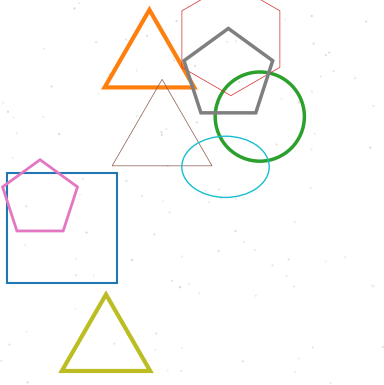[{"shape": "square", "thickness": 1.5, "radius": 0.71, "center": [0.161, 0.408]}, {"shape": "triangle", "thickness": 3, "radius": 0.67, "center": [0.388, 0.84]}, {"shape": "circle", "thickness": 2.5, "radius": 0.58, "center": [0.675, 0.697]}, {"shape": "hexagon", "thickness": 0.5, "radius": 0.73, "center": [0.6, 0.898]}, {"shape": "triangle", "thickness": 0.5, "radius": 0.75, "center": [0.421, 0.644]}, {"shape": "pentagon", "thickness": 2, "radius": 0.51, "center": [0.104, 0.483]}, {"shape": "pentagon", "thickness": 2.5, "radius": 0.61, "center": [0.593, 0.805]}, {"shape": "triangle", "thickness": 3, "radius": 0.66, "center": [0.275, 0.103]}, {"shape": "oval", "thickness": 1, "radius": 0.57, "center": [0.586, 0.567]}]